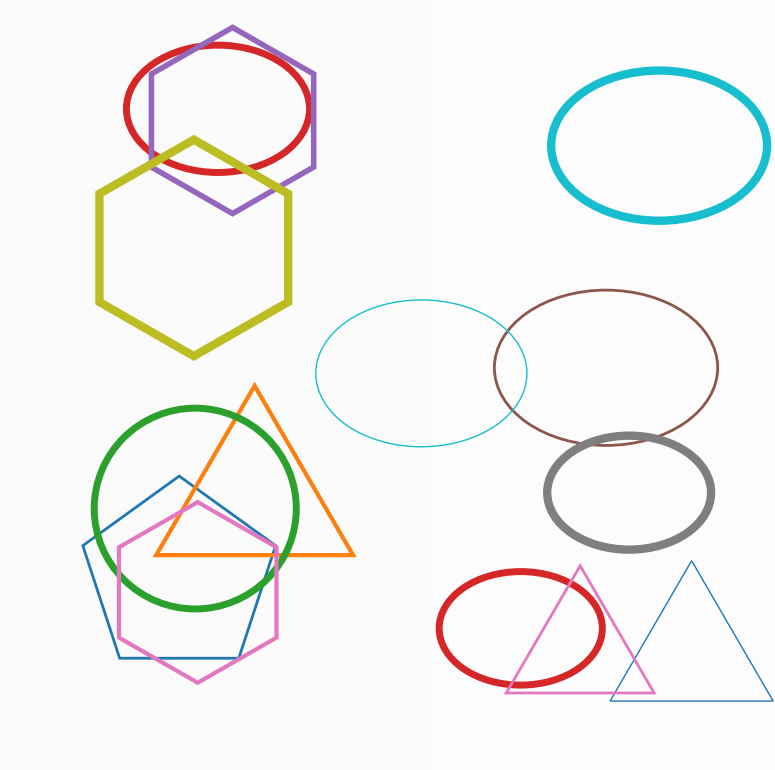[{"shape": "pentagon", "thickness": 1, "radius": 0.65, "center": [0.231, 0.251]}, {"shape": "triangle", "thickness": 0.5, "radius": 0.61, "center": [0.892, 0.15]}, {"shape": "triangle", "thickness": 1.5, "radius": 0.73, "center": [0.329, 0.352]}, {"shape": "circle", "thickness": 2.5, "radius": 0.65, "center": [0.252, 0.34]}, {"shape": "oval", "thickness": 2.5, "radius": 0.53, "center": [0.672, 0.184]}, {"shape": "oval", "thickness": 2.5, "radius": 0.59, "center": [0.281, 0.859]}, {"shape": "hexagon", "thickness": 2, "radius": 0.6, "center": [0.3, 0.843]}, {"shape": "oval", "thickness": 1, "radius": 0.72, "center": [0.782, 0.522]}, {"shape": "triangle", "thickness": 1, "radius": 0.55, "center": [0.749, 0.155]}, {"shape": "hexagon", "thickness": 1.5, "radius": 0.59, "center": [0.255, 0.231]}, {"shape": "oval", "thickness": 3, "radius": 0.53, "center": [0.812, 0.36]}, {"shape": "hexagon", "thickness": 3, "radius": 0.7, "center": [0.25, 0.678]}, {"shape": "oval", "thickness": 3, "radius": 0.7, "center": [0.85, 0.811]}, {"shape": "oval", "thickness": 0.5, "radius": 0.68, "center": [0.544, 0.515]}]